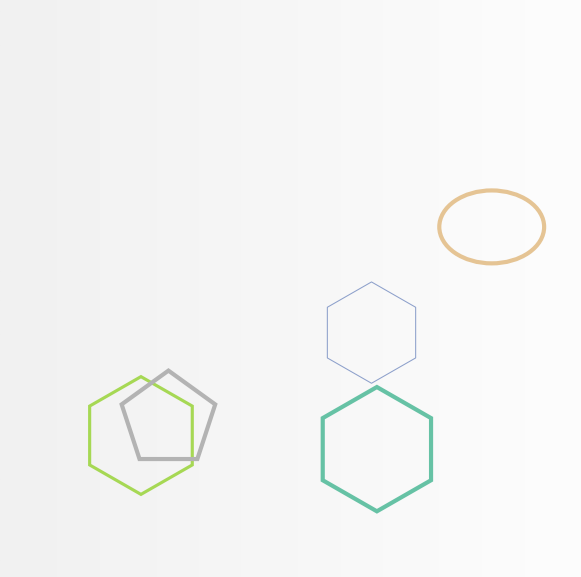[{"shape": "hexagon", "thickness": 2, "radius": 0.54, "center": [0.648, 0.221]}, {"shape": "hexagon", "thickness": 0.5, "radius": 0.44, "center": [0.639, 0.423]}, {"shape": "hexagon", "thickness": 1.5, "radius": 0.51, "center": [0.243, 0.245]}, {"shape": "oval", "thickness": 2, "radius": 0.45, "center": [0.846, 0.606]}, {"shape": "pentagon", "thickness": 2, "radius": 0.42, "center": [0.29, 0.273]}]